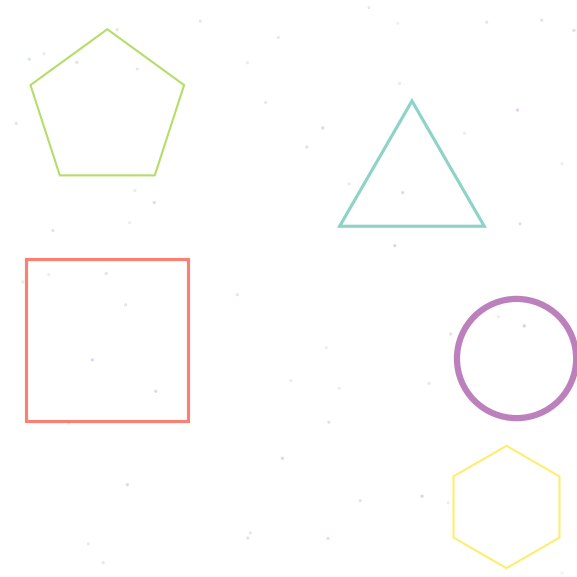[{"shape": "triangle", "thickness": 1.5, "radius": 0.72, "center": [0.713, 0.68]}, {"shape": "square", "thickness": 1.5, "radius": 0.7, "center": [0.185, 0.411]}, {"shape": "pentagon", "thickness": 1, "radius": 0.7, "center": [0.186, 0.809]}, {"shape": "circle", "thickness": 3, "radius": 0.52, "center": [0.894, 0.378]}, {"shape": "hexagon", "thickness": 1, "radius": 0.53, "center": [0.877, 0.121]}]